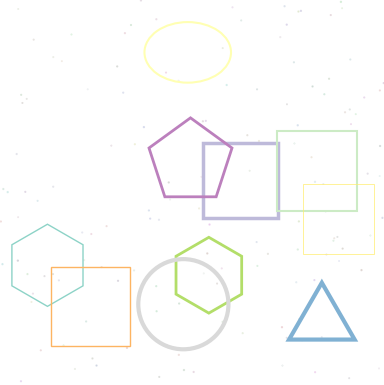[{"shape": "hexagon", "thickness": 1, "radius": 0.53, "center": [0.123, 0.311]}, {"shape": "oval", "thickness": 1.5, "radius": 0.56, "center": [0.488, 0.864]}, {"shape": "square", "thickness": 2.5, "radius": 0.49, "center": [0.624, 0.532]}, {"shape": "triangle", "thickness": 3, "radius": 0.49, "center": [0.836, 0.167]}, {"shape": "square", "thickness": 1, "radius": 0.52, "center": [0.236, 0.203]}, {"shape": "hexagon", "thickness": 2, "radius": 0.49, "center": [0.542, 0.285]}, {"shape": "circle", "thickness": 3, "radius": 0.59, "center": [0.476, 0.21]}, {"shape": "pentagon", "thickness": 2, "radius": 0.57, "center": [0.495, 0.581]}, {"shape": "square", "thickness": 1.5, "radius": 0.52, "center": [0.823, 0.556]}, {"shape": "square", "thickness": 0.5, "radius": 0.46, "center": [0.88, 0.431]}]